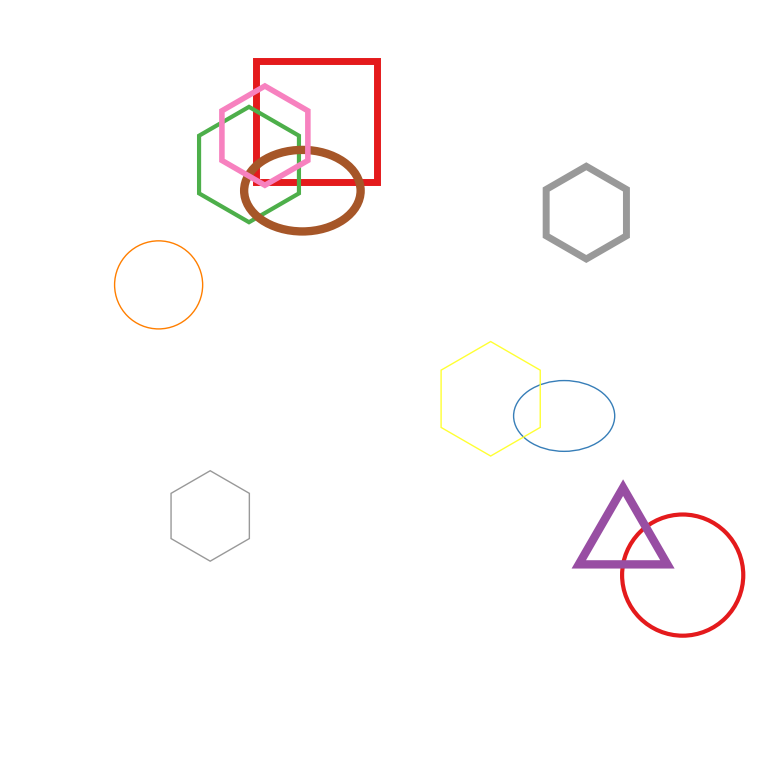[{"shape": "circle", "thickness": 1.5, "radius": 0.39, "center": [0.887, 0.253]}, {"shape": "square", "thickness": 2.5, "radius": 0.39, "center": [0.411, 0.842]}, {"shape": "oval", "thickness": 0.5, "radius": 0.33, "center": [0.733, 0.46]}, {"shape": "hexagon", "thickness": 1.5, "radius": 0.37, "center": [0.323, 0.786]}, {"shape": "triangle", "thickness": 3, "radius": 0.33, "center": [0.809, 0.3]}, {"shape": "circle", "thickness": 0.5, "radius": 0.29, "center": [0.206, 0.63]}, {"shape": "hexagon", "thickness": 0.5, "radius": 0.37, "center": [0.637, 0.482]}, {"shape": "oval", "thickness": 3, "radius": 0.38, "center": [0.393, 0.752]}, {"shape": "hexagon", "thickness": 2, "radius": 0.32, "center": [0.344, 0.824]}, {"shape": "hexagon", "thickness": 0.5, "radius": 0.29, "center": [0.273, 0.33]}, {"shape": "hexagon", "thickness": 2.5, "radius": 0.3, "center": [0.761, 0.724]}]